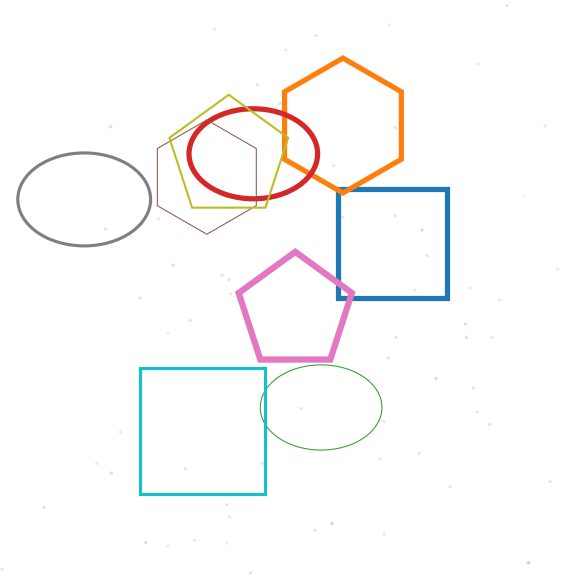[{"shape": "square", "thickness": 2.5, "radius": 0.47, "center": [0.679, 0.577]}, {"shape": "hexagon", "thickness": 2.5, "radius": 0.58, "center": [0.594, 0.782]}, {"shape": "oval", "thickness": 0.5, "radius": 0.53, "center": [0.556, 0.294]}, {"shape": "oval", "thickness": 2.5, "radius": 0.56, "center": [0.439, 0.733]}, {"shape": "hexagon", "thickness": 0.5, "radius": 0.49, "center": [0.358, 0.692]}, {"shape": "pentagon", "thickness": 3, "radius": 0.52, "center": [0.511, 0.46]}, {"shape": "oval", "thickness": 1.5, "radius": 0.57, "center": [0.146, 0.654]}, {"shape": "pentagon", "thickness": 1, "radius": 0.54, "center": [0.396, 0.727]}, {"shape": "square", "thickness": 1.5, "radius": 0.54, "center": [0.35, 0.253]}]